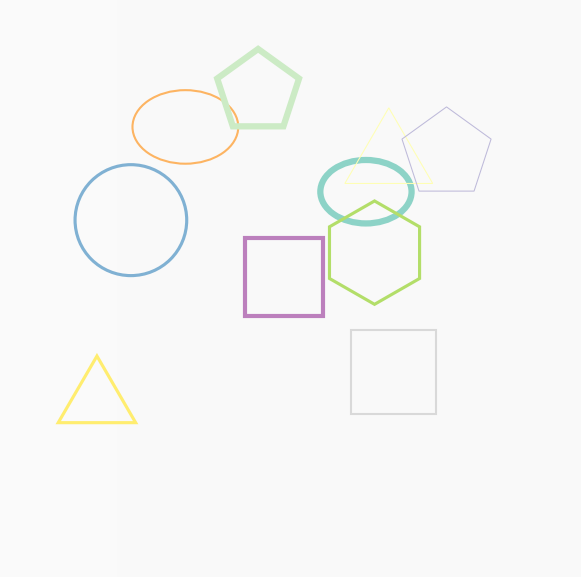[{"shape": "oval", "thickness": 3, "radius": 0.39, "center": [0.63, 0.667]}, {"shape": "triangle", "thickness": 0.5, "radius": 0.44, "center": [0.669, 0.725]}, {"shape": "pentagon", "thickness": 0.5, "radius": 0.4, "center": [0.768, 0.733]}, {"shape": "circle", "thickness": 1.5, "radius": 0.48, "center": [0.225, 0.618]}, {"shape": "oval", "thickness": 1, "radius": 0.45, "center": [0.319, 0.779]}, {"shape": "hexagon", "thickness": 1.5, "radius": 0.45, "center": [0.644, 0.562]}, {"shape": "square", "thickness": 1, "radius": 0.36, "center": [0.676, 0.355]}, {"shape": "square", "thickness": 2, "radius": 0.34, "center": [0.488, 0.52]}, {"shape": "pentagon", "thickness": 3, "radius": 0.37, "center": [0.444, 0.84]}, {"shape": "triangle", "thickness": 1.5, "radius": 0.38, "center": [0.167, 0.306]}]